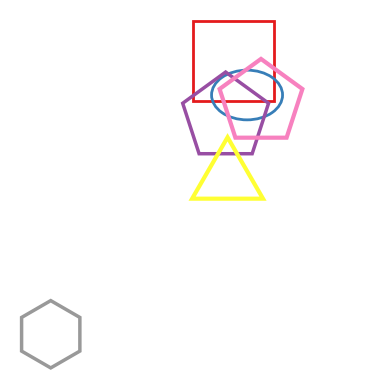[{"shape": "square", "thickness": 2, "radius": 0.52, "center": [0.607, 0.842]}, {"shape": "oval", "thickness": 2, "radius": 0.46, "center": [0.642, 0.753]}, {"shape": "pentagon", "thickness": 2.5, "radius": 0.59, "center": [0.586, 0.696]}, {"shape": "triangle", "thickness": 3, "radius": 0.53, "center": [0.591, 0.537]}, {"shape": "pentagon", "thickness": 3, "radius": 0.57, "center": [0.678, 0.734]}, {"shape": "hexagon", "thickness": 2.5, "radius": 0.44, "center": [0.132, 0.132]}]